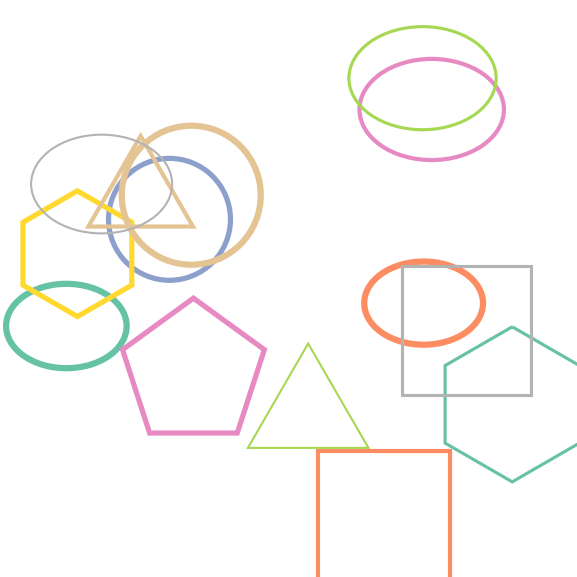[{"shape": "hexagon", "thickness": 1.5, "radius": 0.67, "center": [0.887, 0.299]}, {"shape": "oval", "thickness": 3, "radius": 0.52, "center": [0.115, 0.435]}, {"shape": "square", "thickness": 2, "radius": 0.57, "center": [0.665, 0.103]}, {"shape": "oval", "thickness": 3, "radius": 0.51, "center": [0.734, 0.474]}, {"shape": "circle", "thickness": 2.5, "radius": 0.53, "center": [0.294, 0.619]}, {"shape": "oval", "thickness": 2, "radius": 0.63, "center": [0.748, 0.81]}, {"shape": "pentagon", "thickness": 2.5, "radius": 0.65, "center": [0.335, 0.354]}, {"shape": "oval", "thickness": 1.5, "radius": 0.64, "center": [0.732, 0.864]}, {"shape": "triangle", "thickness": 1, "radius": 0.6, "center": [0.534, 0.284]}, {"shape": "hexagon", "thickness": 2.5, "radius": 0.54, "center": [0.134, 0.56]}, {"shape": "circle", "thickness": 3, "radius": 0.6, "center": [0.331, 0.661]}, {"shape": "triangle", "thickness": 2, "radius": 0.52, "center": [0.244, 0.659]}, {"shape": "square", "thickness": 1.5, "radius": 0.56, "center": [0.807, 0.427]}, {"shape": "oval", "thickness": 1, "radius": 0.61, "center": [0.176, 0.68]}]